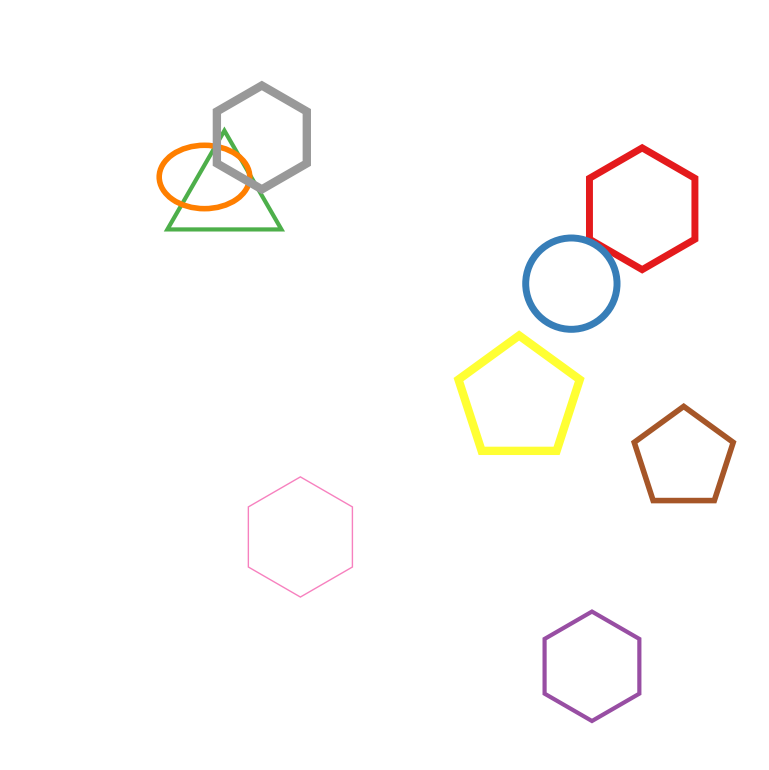[{"shape": "hexagon", "thickness": 2.5, "radius": 0.4, "center": [0.834, 0.729]}, {"shape": "circle", "thickness": 2.5, "radius": 0.3, "center": [0.742, 0.632]}, {"shape": "triangle", "thickness": 1.5, "radius": 0.43, "center": [0.291, 0.745]}, {"shape": "hexagon", "thickness": 1.5, "radius": 0.36, "center": [0.769, 0.135]}, {"shape": "oval", "thickness": 2, "radius": 0.29, "center": [0.266, 0.77]}, {"shape": "pentagon", "thickness": 3, "radius": 0.41, "center": [0.674, 0.481]}, {"shape": "pentagon", "thickness": 2, "radius": 0.34, "center": [0.888, 0.405]}, {"shape": "hexagon", "thickness": 0.5, "radius": 0.39, "center": [0.39, 0.303]}, {"shape": "hexagon", "thickness": 3, "radius": 0.34, "center": [0.34, 0.822]}]